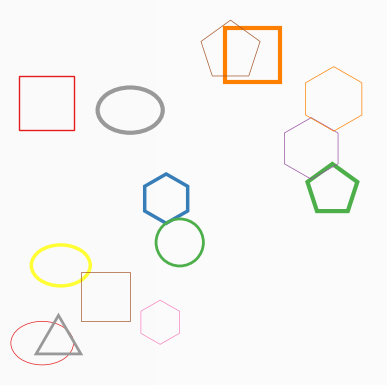[{"shape": "square", "thickness": 1, "radius": 0.35, "center": [0.12, 0.732]}, {"shape": "oval", "thickness": 0.5, "radius": 0.4, "center": [0.109, 0.109]}, {"shape": "hexagon", "thickness": 2.5, "radius": 0.32, "center": [0.429, 0.484]}, {"shape": "pentagon", "thickness": 3, "radius": 0.34, "center": [0.858, 0.506]}, {"shape": "circle", "thickness": 2, "radius": 0.31, "center": [0.464, 0.37]}, {"shape": "hexagon", "thickness": 0.5, "radius": 0.4, "center": [0.803, 0.615]}, {"shape": "hexagon", "thickness": 0.5, "radius": 0.42, "center": [0.861, 0.743]}, {"shape": "square", "thickness": 3, "radius": 0.35, "center": [0.652, 0.858]}, {"shape": "oval", "thickness": 2.5, "radius": 0.38, "center": [0.157, 0.311]}, {"shape": "square", "thickness": 0.5, "radius": 0.32, "center": [0.272, 0.23]}, {"shape": "pentagon", "thickness": 0.5, "radius": 0.4, "center": [0.595, 0.868]}, {"shape": "hexagon", "thickness": 0.5, "radius": 0.29, "center": [0.413, 0.163]}, {"shape": "oval", "thickness": 3, "radius": 0.42, "center": [0.336, 0.714]}, {"shape": "triangle", "thickness": 2, "radius": 0.33, "center": [0.151, 0.114]}]